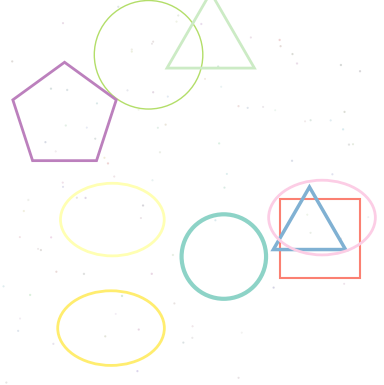[{"shape": "circle", "thickness": 3, "radius": 0.55, "center": [0.581, 0.334]}, {"shape": "oval", "thickness": 2, "radius": 0.67, "center": [0.292, 0.43]}, {"shape": "square", "thickness": 1.5, "radius": 0.52, "center": [0.832, 0.381]}, {"shape": "triangle", "thickness": 2.5, "radius": 0.54, "center": [0.804, 0.406]}, {"shape": "circle", "thickness": 1, "radius": 0.7, "center": [0.386, 0.858]}, {"shape": "oval", "thickness": 2, "radius": 0.69, "center": [0.836, 0.435]}, {"shape": "pentagon", "thickness": 2, "radius": 0.71, "center": [0.168, 0.697]}, {"shape": "triangle", "thickness": 2, "radius": 0.66, "center": [0.547, 0.889]}, {"shape": "oval", "thickness": 2, "radius": 0.69, "center": [0.288, 0.148]}]